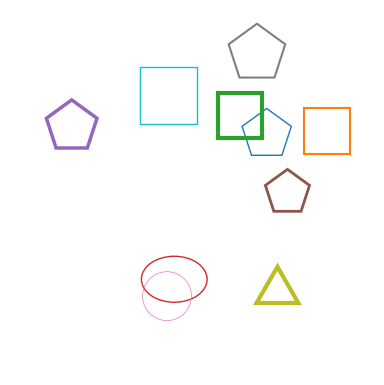[{"shape": "pentagon", "thickness": 1, "radius": 0.34, "center": [0.693, 0.651]}, {"shape": "square", "thickness": 1.5, "radius": 0.3, "center": [0.848, 0.661]}, {"shape": "square", "thickness": 3, "radius": 0.29, "center": [0.624, 0.7]}, {"shape": "oval", "thickness": 1, "radius": 0.43, "center": [0.453, 0.275]}, {"shape": "pentagon", "thickness": 2.5, "radius": 0.35, "center": [0.186, 0.671]}, {"shape": "pentagon", "thickness": 2, "radius": 0.3, "center": [0.747, 0.5]}, {"shape": "circle", "thickness": 0.5, "radius": 0.32, "center": [0.434, 0.231]}, {"shape": "pentagon", "thickness": 1.5, "radius": 0.39, "center": [0.667, 0.861]}, {"shape": "triangle", "thickness": 3, "radius": 0.31, "center": [0.721, 0.244]}, {"shape": "square", "thickness": 1, "radius": 0.37, "center": [0.437, 0.752]}]